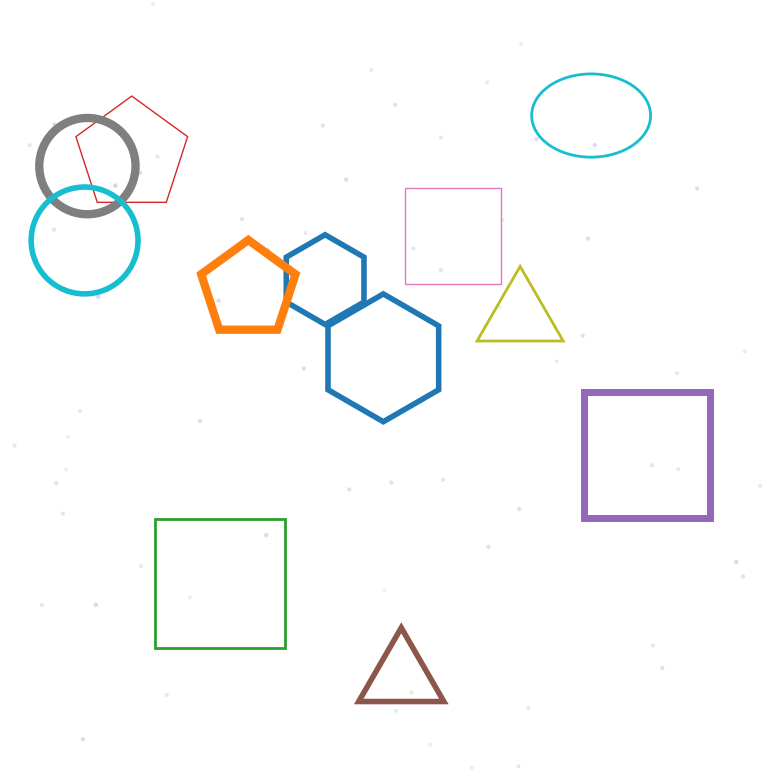[{"shape": "hexagon", "thickness": 2, "radius": 0.29, "center": [0.422, 0.637]}, {"shape": "hexagon", "thickness": 2, "radius": 0.41, "center": [0.498, 0.535]}, {"shape": "pentagon", "thickness": 3, "radius": 0.32, "center": [0.323, 0.624]}, {"shape": "square", "thickness": 1, "radius": 0.42, "center": [0.286, 0.242]}, {"shape": "pentagon", "thickness": 0.5, "radius": 0.38, "center": [0.171, 0.799]}, {"shape": "square", "thickness": 2.5, "radius": 0.41, "center": [0.841, 0.409]}, {"shape": "triangle", "thickness": 2, "radius": 0.32, "center": [0.521, 0.121]}, {"shape": "square", "thickness": 0.5, "radius": 0.31, "center": [0.588, 0.694]}, {"shape": "circle", "thickness": 3, "radius": 0.31, "center": [0.114, 0.784]}, {"shape": "triangle", "thickness": 1, "radius": 0.32, "center": [0.675, 0.589]}, {"shape": "oval", "thickness": 1, "radius": 0.39, "center": [0.768, 0.85]}, {"shape": "circle", "thickness": 2, "radius": 0.35, "center": [0.11, 0.688]}]